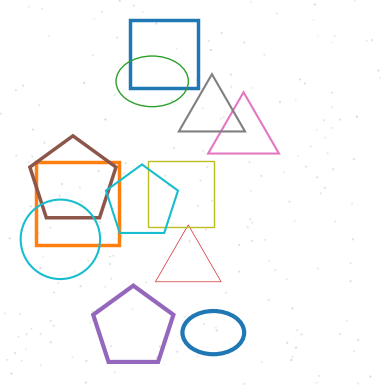[{"shape": "square", "thickness": 2.5, "radius": 0.44, "center": [0.427, 0.859]}, {"shape": "oval", "thickness": 3, "radius": 0.4, "center": [0.554, 0.136]}, {"shape": "square", "thickness": 2.5, "radius": 0.54, "center": [0.2, 0.472]}, {"shape": "oval", "thickness": 1, "radius": 0.47, "center": [0.395, 0.789]}, {"shape": "triangle", "thickness": 0.5, "radius": 0.49, "center": [0.489, 0.317]}, {"shape": "pentagon", "thickness": 3, "radius": 0.55, "center": [0.346, 0.149]}, {"shape": "pentagon", "thickness": 2.5, "radius": 0.59, "center": [0.189, 0.53]}, {"shape": "triangle", "thickness": 1.5, "radius": 0.53, "center": [0.633, 0.654]}, {"shape": "triangle", "thickness": 1.5, "radius": 0.5, "center": [0.55, 0.708]}, {"shape": "square", "thickness": 1, "radius": 0.43, "center": [0.47, 0.496]}, {"shape": "circle", "thickness": 1.5, "radius": 0.52, "center": [0.157, 0.378]}, {"shape": "pentagon", "thickness": 1.5, "radius": 0.49, "center": [0.369, 0.474]}]